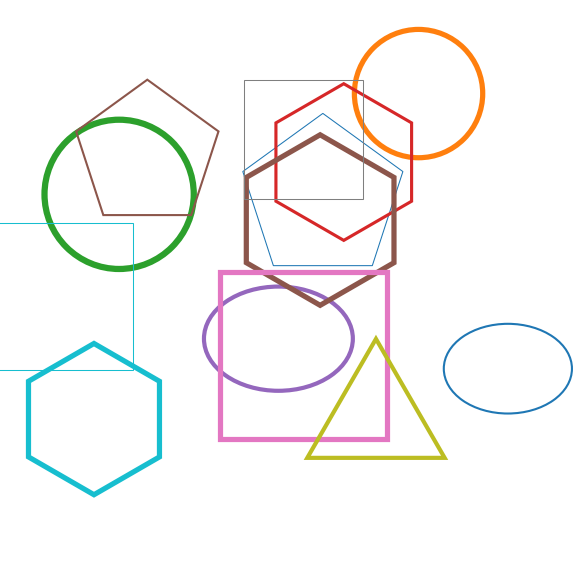[{"shape": "oval", "thickness": 1, "radius": 0.55, "center": [0.879, 0.361]}, {"shape": "pentagon", "thickness": 0.5, "radius": 0.73, "center": [0.559, 0.657]}, {"shape": "circle", "thickness": 2.5, "radius": 0.56, "center": [0.725, 0.837]}, {"shape": "circle", "thickness": 3, "radius": 0.65, "center": [0.206, 0.663]}, {"shape": "hexagon", "thickness": 1.5, "radius": 0.68, "center": [0.595, 0.719]}, {"shape": "oval", "thickness": 2, "radius": 0.64, "center": [0.482, 0.413]}, {"shape": "pentagon", "thickness": 1, "radius": 0.65, "center": [0.255, 0.732]}, {"shape": "hexagon", "thickness": 2.5, "radius": 0.74, "center": [0.554, 0.618]}, {"shape": "square", "thickness": 2.5, "radius": 0.72, "center": [0.526, 0.384]}, {"shape": "square", "thickness": 0.5, "radius": 0.52, "center": [0.525, 0.758]}, {"shape": "triangle", "thickness": 2, "radius": 0.69, "center": [0.651, 0.275]}, {"shape": "square", "thickness": 0.5, "radius": 0.64, "center": [0.103, 0.485]}, {"shape": "hexagon", "thickness": 2.5, "radius": 0.65, "center": [0.163, 0.273]}]